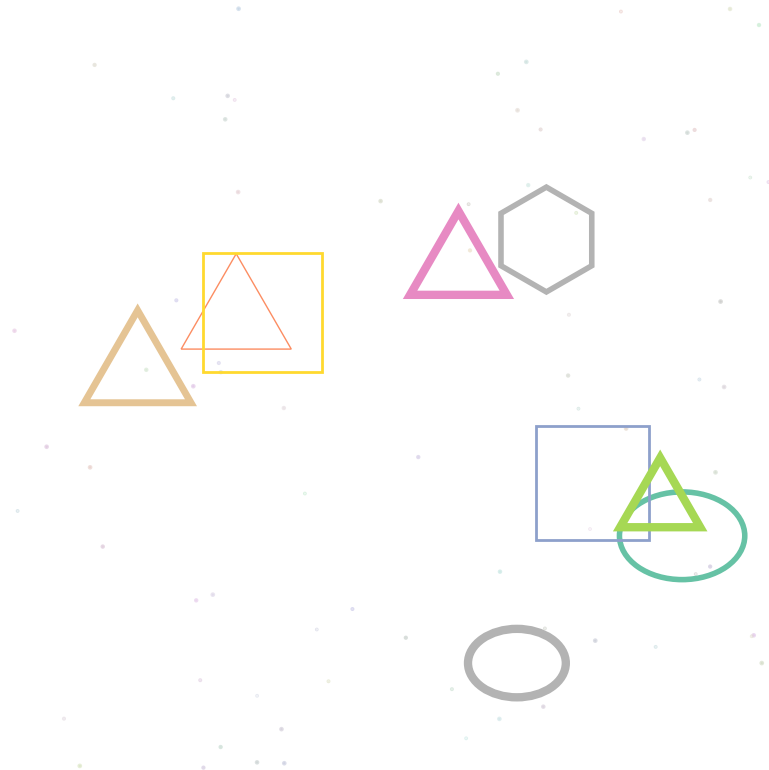[{"shape": "oval", "thickness": 2, "radius": 0.41, "center": [0.886, 0.304]}, {"shape": "triangle", "thickness": 0.5, "radius": 0.41, "center": [0.307, 0.588]}, {"shape": "square", "thickness": 1, "radius": 0.37, "center": [0.769, 0.373]}, {"shape": "triangle", "thickness": 3, "radius": 0.36, "center": [0.595, 0.653]}, {"shape": "triangle", "thickness": 3, "radius": 0.3, "center": [0.857, 0.345]}, {"shape": "square", "thickness": 1, "radius": 0.39, "center": [0.341, 0.594]}, {"shape": "triangle", "thickness": 2.5, "radius": 0.4, "center": [0.179, 0.517]}, {"shape": "oval", "thickness": 3, "radius": 0.32, "center": [0.671, 0.139]}, {"shape": "hexagon", "thickness": 2, "radius": 0.34, "center": [0.71, 0.689]}]